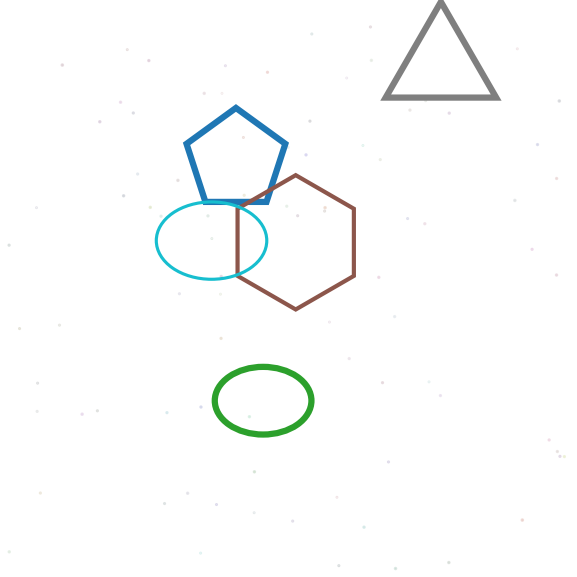[{"shape": "pentagon", "thickness": 3, "radius": 0.45, "center": [0.409, 0.722]}, {"shape": "oval", "thickness": 3, "radius": 0.42, "center": [0.456, 0.305]}, {"shape": "hexagon", "thickness": 2, "radius": 0.58, "center": [0.512, 0.58]}, {"shape": "triangle", "thickness": 3, "radius": 0.55, "center": [0.764, 0.885]}, {"shape": "oval", "thickness": 1.5, "radius": 0.48, "center": [0.366, 0.582]}]